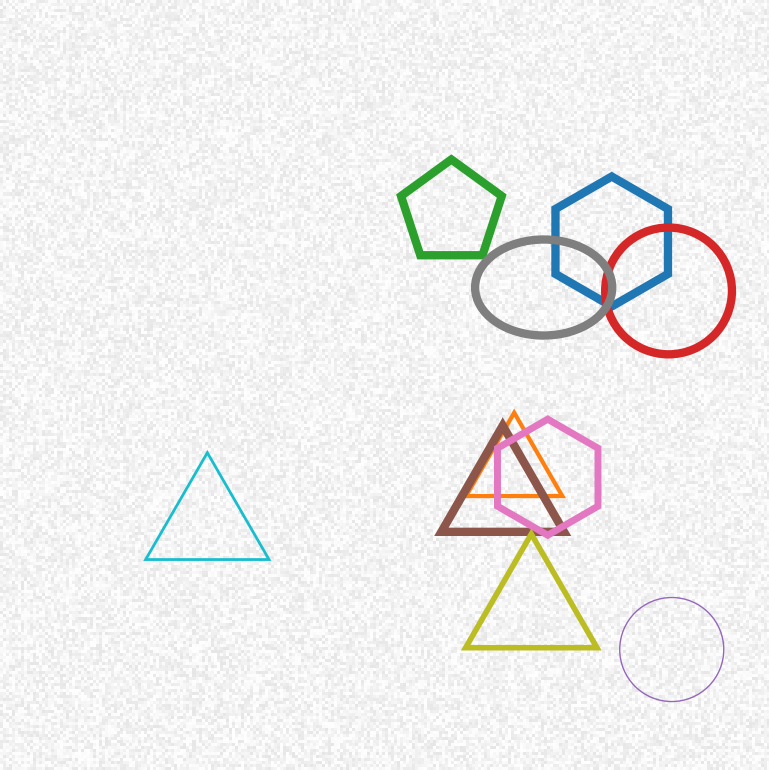[{"shape": "hexagon", "thickness": 3, "radius": 0.42, "center": [0.794, 0.686]}, {"shape": "triangle", "thickness": 1.5, "radius": 0.36, "center": [0.668, 0.392]}, {"shape": "pentagon", "thickness": 3, "radius": 0.34, "center": [0.586, 0.724]}, {"shape": "circle", "thickness": 3, "radius": 0.41, "center": [0.868, 0.622]}, {"shape": "circle", "thickness": 0.5, "radius": 0.34, "center": [0.872, 0.156]}, {"shape": "triangle", "thickness": 3, "radius": 0.46, "center": [0.653, 0.355]}, {"shape": "hexagon", "thickness": 2.5, "radius": 0.38, "center": [0.711, 0.38]}, {"shape": "oval", "thickness": 3, "radius": 0.45, "center": [0.706, 0.627]}, {"shape": "triangle", "thickness": 2, "radius": 0.49, "center": [0.69, 0.208]}, {"shape": "triangle", "thickness": 1, "radius": 0.46, "center": [0.269, 0.32]}]